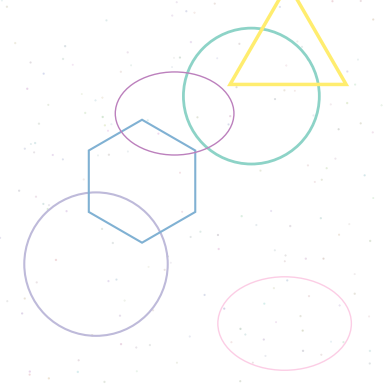[{"shape": "circle", "thickness": 2, "radius": 0.88, "center": [0.653, 0.75]}, {"shape": "circle", "thickness": 1.5, "radius": 0.93, "center": [0.249, 0.314]}, {"shape": "hexagon", "thickness": 1.5, "radius": 0.8, "center": [0.369, 0.529]}, {"shape": "oval", "thickness": 1, "radius": 0.87, "center": [0.739, 0.16]}, {"shape": "oval", "thickness": 1, "radius": 0.77, "center": [0.454, 0.705]}, {"shape": "triangle", "thickness": 2.5, "radius": 0.87, "center": [0.748, 0.868]}]